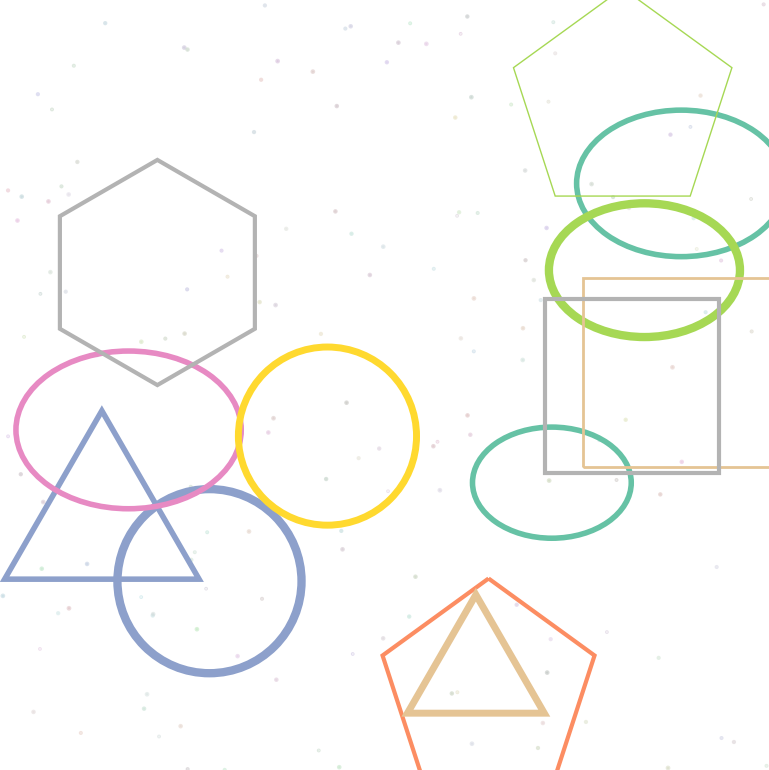[{"shape": "oval", "thickness": 2, "radius": 0.68, "center": [0.885, 0.762]}, {"shape": "oval", "thickness": 2, "radius": 0.52, "center": [0.717, 0.373]}, {"shape": "pentagon", "thickness": 1.5, "radius": 0.72, "center": [0.634, 0.104]}, {"shape": "circle", "thickness": 3, "radius": 0.6, "center": [0.272, 0.245]}, {"shape": "triangle", "thickness": 2, "radius": 0.73, "center": [0.132, 0.321]}, {"shape": "oval", "thickness": 2, "radius": 0.73, "center": [0.167, 0.442]}, {"shape": "oval", "thickness": 3, "radius": 0.62, "center": [0.837, 0.649]}, {"shape": "pentagon", "thickness": 0.5, "radius": 0.75, "center": [0.809, 0.866]}, {"shape": "circle", "thickness": 2.5, "radius": 0.58, "center": [0.425, 0.434]}, {"shape": "square", "thickness": 1, "radius": 0.61, "center": [0.88, 0.516]}, {"shape": "triangle", "thickness": 2.5, "radius": 0.51, "center": [0.618, 0.125]}, {"shape": "hexagon", "thickness": 1.5, "radius": 0.73, "center": [0.204, 0.646]}, {"shape": "square", "thickness": 1.5, "radius": 0.56, "center": [0.82, 0.499]}]